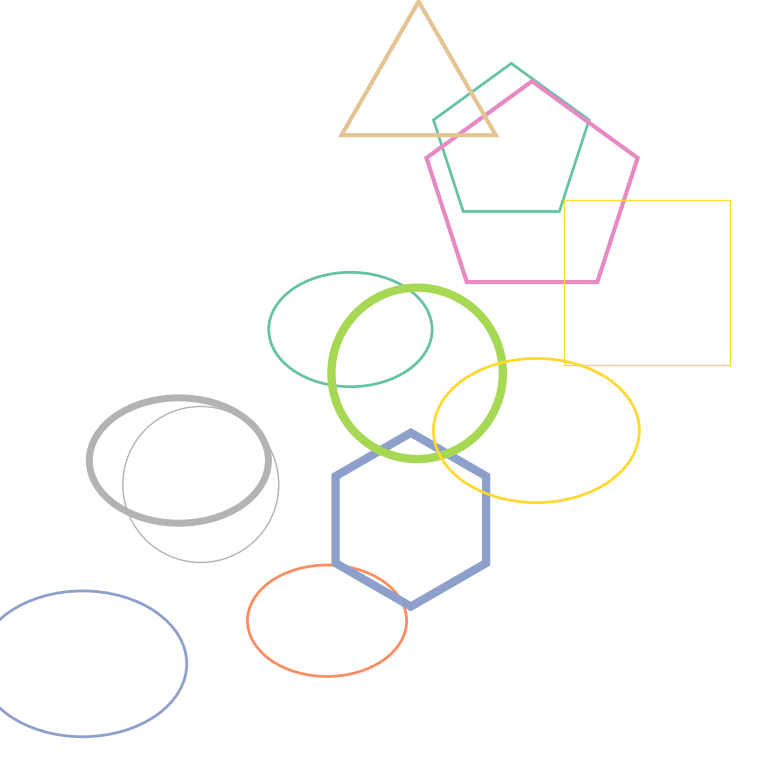[{"shape": "pentagon", "thickness": 1, "radius": 0.53, "center": [0.664, 0.811]}, {"shape": "oval", "thickness": 1, "radius": 0.53, "center": [0.455, 0.572]}, {"shape": "oval", "thickness": 1, "radius": 0.52, "center": [0.425, 0.194]}, {"shape": "hexagon", "thickness": 3, "radius": 0.56, "center": [0.534, 0.325]}, {"shape": "oval", "thickness": 1, "radius": 0.68, "center": [0.107, 0.138]}, {"shape": "pentagon", "thickness": 1.5, "radius": 0.72, "center": [0.691, 0.75]}, {"shape": "circle", "thickness": 3, "radius": 0.56, "center": [0.542, 0.515]}, {"shape": "oval", "thickness": 1, "radius": 0.67, "center": [0.697, 0.441]}, {"shape": "square", "thickness": 0.5, "radius": 0.54, "center": [0.841, 0.633]}, {"shape": "triangle", "thickness": 1.5, "radius": 0.58, "center": [0.544, 0.882]}, {"shape": "circle", "thickness": 0.5, "radius": 0.51, "center": [0.261, 0.371]}, {"shape": "oval", "thickness": 2.5, "radius": 0.58, "center": [0.232, 0.402]}]